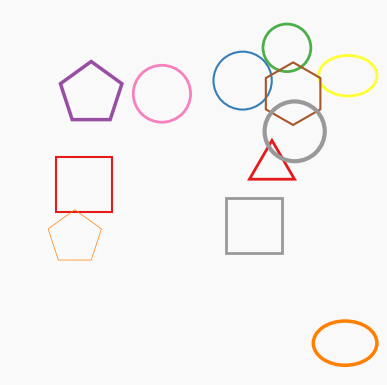[{"shape": "square", "thickness": 1.5, "radius": 0.36, "center": [0.217, 0.521]}, {"shape": "triangle", "thickness": 2, "radius": 0.34, "center": [0.702, 0.568]}, {"shape": "circle", "thickness": 1.5, "radius": 0.38, "center": [0.626, 0.791]}, {"shape": "circle", "thickness": 2, "radius": 0.31, "center": [0.74, 0.876]}, {"shape": "pentagon", "thickness": 2.5, "radius": 0.42, "center": [0.235, 0.757]}, {"shape": "oval", "thickness": 2.5, "radius": 0.41, "center": [0.891, 0.109]}, {"shape": "pentagon", "thickness": 0.5, "radius": 0.36, "center": [0.193, 0.383]}, {"shape": "oval", "thickness": 2, "radius": 0.38, "center": [0.898, 0.803]}, {"shape": "hexagon", "thickness": 1.5, "radius": 0.41, "center": [0.756, 0.757]}, {"shape": "circle", "thickness": 2, "radius": 0.37, "center": [0.418, 0.756]}, {"shape": "circle", "thickness": 3, "radius": 0.39, "center": [0.76, 0.659]}, {"shape": "square", "thickness": 2, "radius": 0.36, "center": [0.655, 0.414]}]